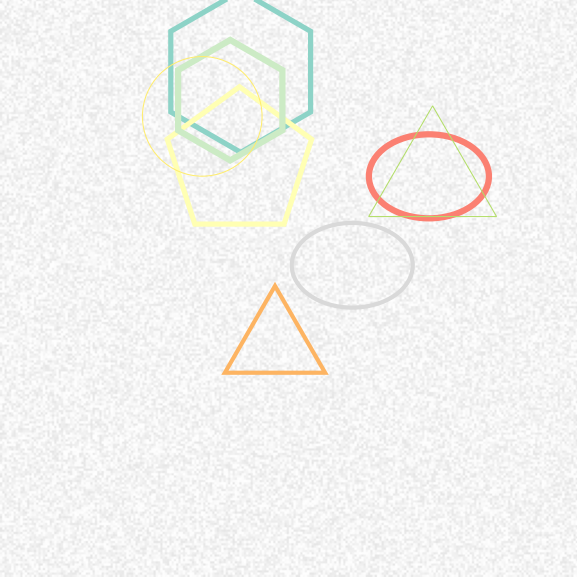[{"shape": "hexagon", "thickness": 2.5, "radius": 0.7, "center": [0.417, 0.875]}, {"shape": "pentagon", "thickness": 2.5, "radius": 0.66, "center": [0.415, 0.717]}, {"shape": "oval", "thickness": 3, "radius": 0.52, "center": [0.743, 0.694]}, {"shape": "triangle", "thickness": 2, "radius": 0.5, "center": [0.476, 0.404]}, {"shape": "triangle", "thickness": 0.5, "radius": 0.64, "center": [0.749, 0.688]}, {"shape": "oval", "thickness": 2, "radius": 0.52, "center": [0.61, 0.54]}, {"shape": "hexagon", "thickness": 3, "radius": 0.52, "center": [0.399, 0.826]}, {"shape": "circle", "thickness": 0.5, "radius": 0.52, "center": [0.35, 0.798]}]